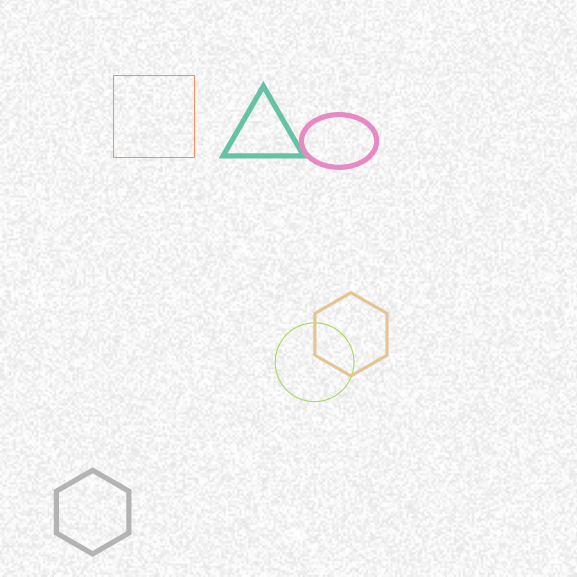[{"shape": "triangle", "thickness": 2.5, "radius": 0.4, "center": [0.456, 0.769]}, {"shape": "square", "thickness": 0.5, "radius": 0.35, "center": [0.266, 0.798]}, {"shape": "oval", "thickness": 2.5, "radius": 0.33, "center": [0.587, 0.755]}, {"shape": "circle", "thickness": 0.5, "radius": 0.34, "center": [0.545, 0.372]}, {"shape": "hexagon", "thickness": 1.5, "radius": 0.36, "center": [0.608, 0.42]}, {"shape": "hexagon", "thickness": 2.5, "radius": 0.36, "center": [0.16, 0.112]}]